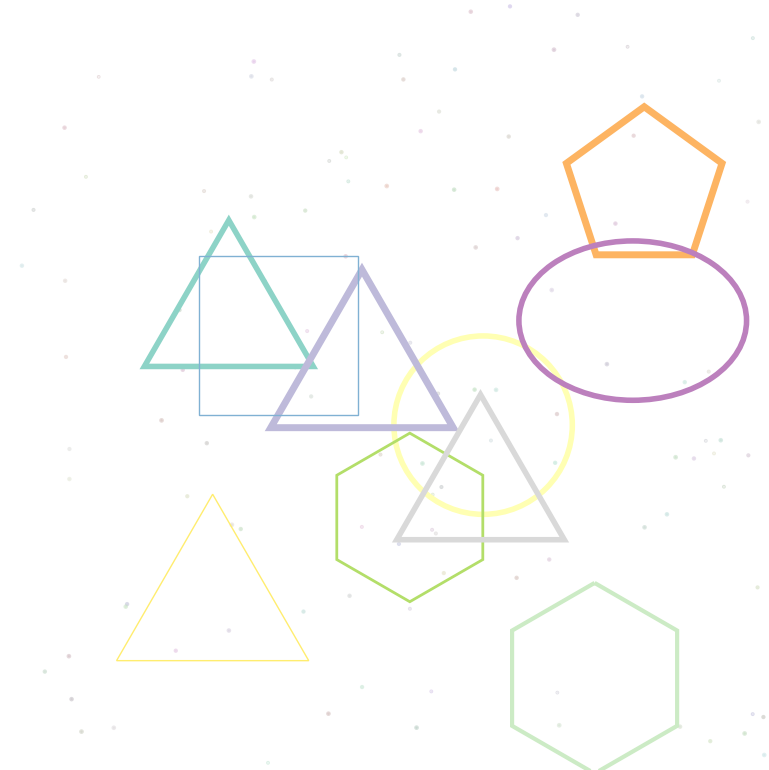[{"shape": "triangle", "thickness": 2, "radius": 0.63, "center": [0.297, 0.587]}, {"shape": "circle", "thickness": 2, "radius": 0.58, "center": [0.627, 0.448]}, {"shape": "triangle", "thickness": 2.5, "radius": 0.68, "center": [0.47, 0.513]}, {"shape": "square", "thickness": 0.5, "radius": 0.52, "center": [0.362, 0.564]}, {"shape": "pentagon", "thickness": 2.5, "radius": 0.53, "center": [0.837, 0.755]}, {"shape": "hexagon", "thickness": 1, "radius": 0.55, "center": [0.532, 0.328]}, {"shape": "triangle", "thickness": 2, "radius": 0.63, "center": [0.624, 0.362]}, {"shape": "oval", "thickness": 2, "radius": 0.74, "center": [0.822, 0.584]}, {"shape": "hexagon", "thickness": 1.5, "radius": 0.62, "center": [0.772, 0.119]}, {"shape": "triangle", "thickness": 0.5, "radius": 0.72, "center": [0.276, 0.214]}]